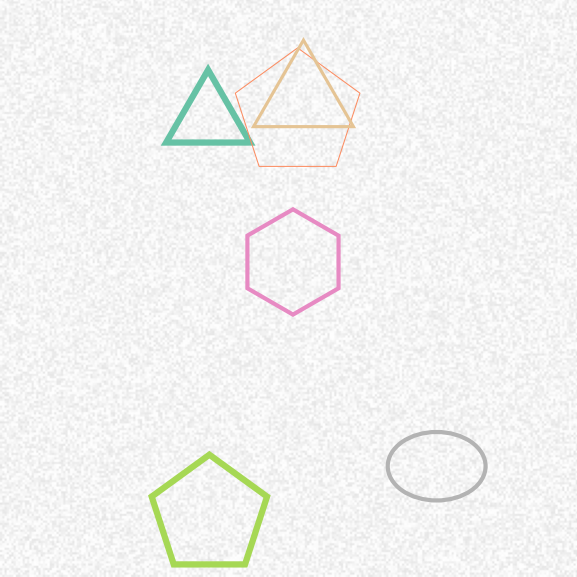[{"shape": "triangle", "thickness": 3, "radius": 0.42, "center": [0.36, 0.794]}, {"shape": "pentagon", "thickness": 0.5, "radius": 0.57, "center": [0.515, 0.803]}, {"shape": "hexagon", "thickness": 2, "radius": 0.46, "center": [0.507, 0.546]}, {"shape": "pentagon", "thickness": 3, "radius": 0.53, "center": [0.363, 0.107]}, {"shape": "triangle", "thickness": 1.5, "radius": 0.5, "center": [0.525, 0.83]}, {"shape": "oval", "thickness": 2, "radius": 0.42, "center": [0.756, 0.192]}]